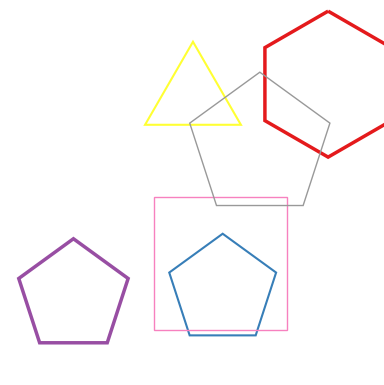[{"shape": "hexagon", "thickness": 2.5, "radius": 0.95, "center": [0.852, 0.781]}, {"shape": "pentagon", "thickness": 1.5, "radius": 0.73, "center": [0.578, 0.247]}, {"shape": "pentagon", "thickness": 2.5, "radius": 0.75, "center": [0.191, 0.231]}, {"shape": "triangle", "thickness": 1.5, "radius": 0.72, "center": [0.501, 0.748]}, {"shape": "square", "thickness": 1, "radius": 0.86, "center": [0.572, 0.315]}, {"shape": "pentagon", "thickness": 1, "radius": 0.96, "center": [0.675, 0.621]}]